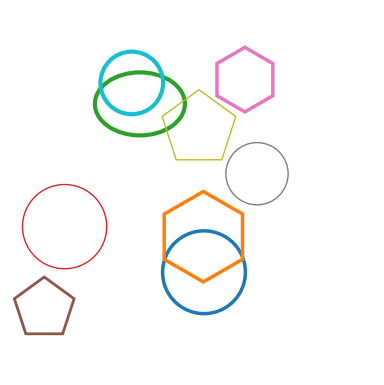[{"shape": "circle", "thickness": 2.5, "radius": 0.54, "center": [0.53, 0.293]}, {"shape": "hexagon", "thickness": 2.5, "radius": 0.59, "center": [0.528, 0.385]}, {"shape": "oval", "thickness": 3, "radius": 0.58, "center": [0.363, 0.73]}, {"shape": "circle", "thickness": 1, "radius": 0.55, "center": [0.168, 0.411]}, {"shape": "pentagon", "thickness": 2, "radius": 0.41, "center": [0.115, 0.199]}, {"shape": "hexagon", "thickness": 2.5, "radius": 0.42, "center": [0.636, 0.793]}, {"shape": "circle", "thickness": 1, "radius": 0.4, "center": [0.668, 0.549]}, {"shape": "pentagon", "thickness": 1, "radius": 0.5, "center": [0.517, 0.666]}, {"shape": "circle", "thickness": 3, "radius": 0.41, "center": [0.342, 0.785]}]